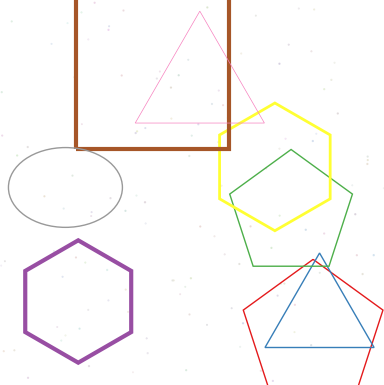[{"shape": "pentagon", "thickness": 1, "radius": 0.95, "center": [0.813, 0.136]}, {"shape": "triangle", "thickness": 1, "radius": 0.82, "center": [0.83, 0.179]}, {"shape": "pentagon", "thickness": 1, "radius": 0.84, "center": [0.756, 0.444]}, {"shape": "hexagon", "thickness": 3, "radius": 0.79, "center": [0.203, 0.217]}, {"shape": "hexagon", "thickness": 2, "radius": 0.83, "center": [0.714, 0.567]}, {"shape": "square", "thickness": 3, "radius": 0.99, "center": [0.396, 0.809]}, {"shape": "triangle", "thickness": 0.5, "radius": 0.97, "center": [0.519, 0.777]}, {"shape": "oval", "thickness": 1, "radius": 0.74, "center": [0.17, 0.513]}]